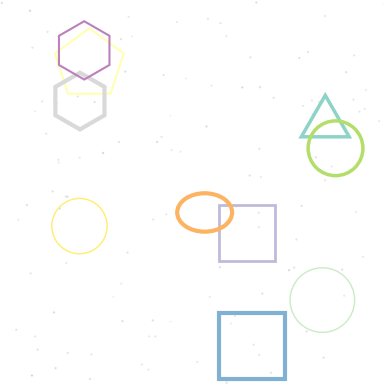[{"shape": "triangle", "thickness": 2.5, "radius": 0.36, "center": [0.845, 0.681]}, {"shape": "pentagon", "thickness": 1.5, "radius": 0.47, "center": [0.232, 0.832]}, {"shape": "square", "thickness": 2, "radius": 0.36, "center": [0.642, 0.395]}, {"shape": "square", "thickness": 3, "radius": 0.43, "center": [0.654, 0.1]}, {"shape": "oval", "thickness": 3, "radius": 0.36, "center": [0.532, 0.448]}, {"shape": "circle", "thickness": 2.5, "radius": 0.36, "center": [0.871, 0.615]}, {"shape": "hexagon", "thickness": 3, "radius": 0.37, "center": [0.208, 0.737]}, {"shape": "hexagon", "thickness": 1.5, "radius": 0.38, "center": [0.219, 0.869]}, {"shape": "circle", "thickness": 1, "radius": 0.42, "center": [0.837, 0.221]}, {"shape": "circle", "thickness": 1, "radius": 0.36, "center": [0.206, 0.413]}]